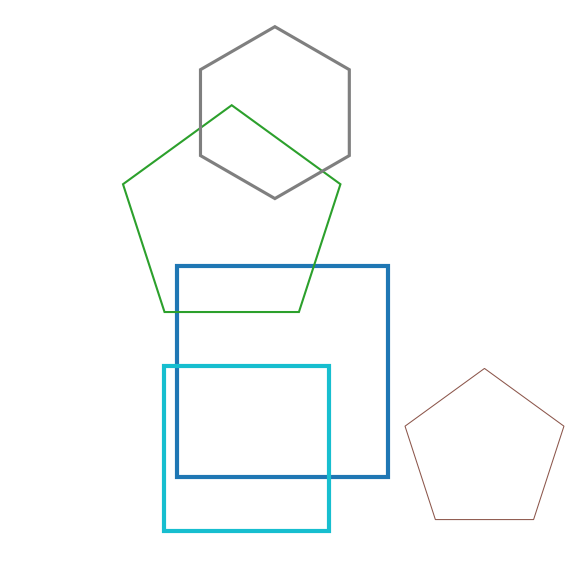[{"shape": "square", "thickness": 2, "radius": 0.92, "center": [0.489, 0.355]}, {"shape": "pentagon", "thickness": 1, "radius": 0.99, "center": [0.401, 0.619]}, {"shape": "pentagon", "thickness": 0.5, "radius": 0.72, "center": [0.839, 0.216]}, {"shape": "hexagon", "thickness": 1.5, "radius": 0.74, "center": [0.476, 0.804]}, {"shape": "square", "thickness": 2, "radius": 0.71, "center": [0.427, 0.223]}]